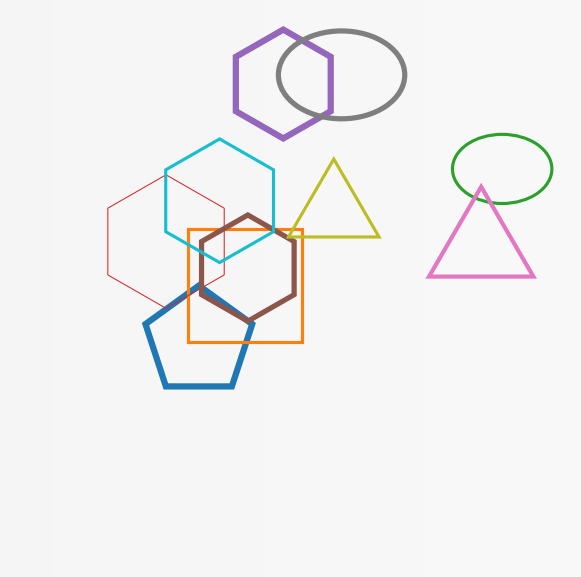[{"shape": "pentagon", "thickness": 3, "radius": 0.48, "center": [0.342, 0.408]}, {"shape": "square", "thickness": 1.5, "radius": 0.49, "center": [0.421, 0.505]}, {"shape": "oval", "thickness": 1.5, "radius": 0.43, "center": [0.864, 0.707]}, {"shape": "hexagon", "thickness": 0.5, "radius": 0.58, "center": [0.286, 0.581]}, {"shape": "hexagon", "thickness": 3, "radius": 0.47, "center": [0.487, 0.854]}, {"shape": "hexagon", "thickness": 2.5, "radius": 0.46, "center": [0.426, 0.535]}, {"shape": "triangle", "thickness": 2, "radius": 0.52, "center": [0.828, 0.572]}, {"shape": "oval", "thickness": 2.5, "radius": 0.54, "center": [0.588, 0.869]}, {"shape": "triangle", "thickness": 1.5, "radius": 0.45, "center": [0.574, 0.634]}, {"shape": "hexagon", "thickness": 1.5, "radius": 0.54, "center": [0.378, 0.651]}]